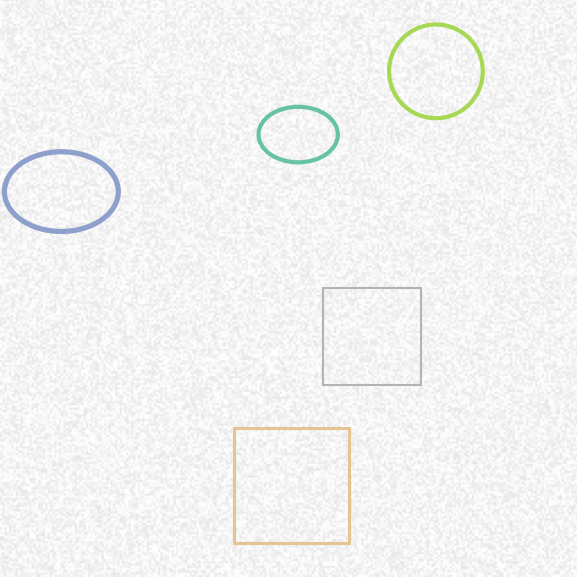[{"shape": "oval", "thickness": 2, "radius": 0.34, "center": [0.516, 0.766]}, {"shape": "oval", "thickness": 2.5, "radius": 0.49, "center": [0.106, 0.667]}, {"shape": "circle", "thickness": 2, "radius": 0.41, "center": [0.755, 0.876]}, {"shape": "square", "thickness": 1.5, "radius": 0.5, "center": [0.504, 0.158]}, {"shape": "square", "thickness": 1, "radius": 0.42, "center": [0.644, 0.417]}]